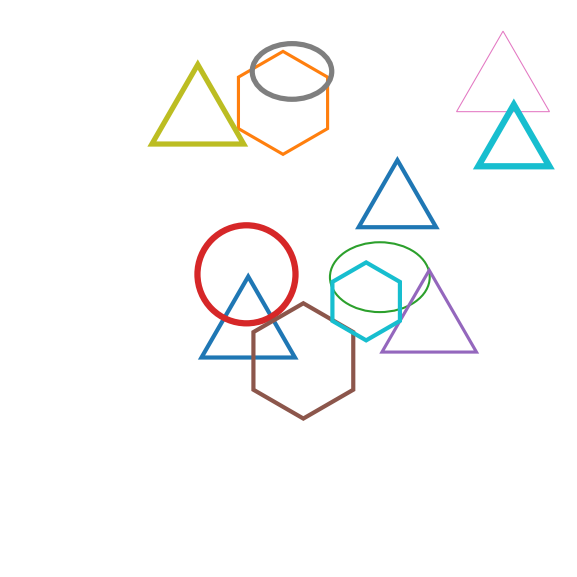[{"shape": "triangle", "thickness": 2, "radius": 0.47, "center": [0.43, 0.427]}, {"shape": "triangle", "thickness": 2, "radius": 0.39, "center": [0.688, 0.644]}, {"shape": "hexagon", "thickness": 1.5, "radius": 0.45, "center": [0.49, 0.821]}, {"shape": "oval", "thickness": 1, "radius": 0.43, "center": [0.658, 0.519]}, {"shape": "circle", "thickness": 3, "radius": 0.42, "center": [0.427, 0.524]}, {"shape": "triangle", "thickness": 1.5, "radius": 0.47, "center": [0.743, 0.437]}, {"shape": "hexagon", "thickness": 2, "radius": 0.5, "center": [0.525, 0.374]}, {"shape": "triangle", "thickness": 0.5, "radius": 0.46, "center": [0.871, 0.852]}, {"shape": "oval", "thickness": 2.5, "radius": 0.34, "center": [0.506, 0.875]}, {"shape": "triangle", "thickness": 2.5, "radius": 0.46, "center": [0.342, 0.796]}, {"shape": "hexagon", "thickness": 2, "radius": 0.34, "center": [0.634, 0.477]}, {"shape": "triangle", "thickness": 3, "radius": 0.36, "center": [0.89, 0.747]}]